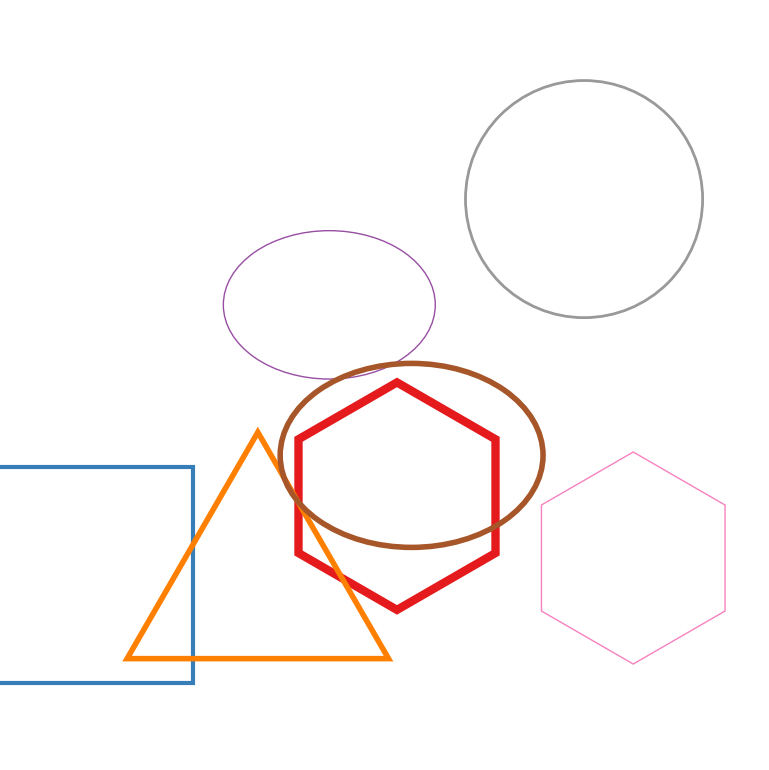[{"shape": "hexagon", "thickness": 3, "radius": 0.74, "center": [0.516, 0.356]}, {"shape": "square", "thickness": 1.5, "radius": 0.7, "center": [0.111, 0.253]}, {"shape": "oval", "thickness": 0.5, "radius": 0.69, "center": [0.428, 0.604]}, {"shape": "triangle", "thickness": 2, "radius": 0.98, "center": [0.335, 0.243]}, {"shape": "oval", "thickness": 2, "radius": 0.85, "center": [0.535, 0.409]}, {"shape": "hexagon", "thickness": 0.5, "radius": 0.69, "center": [0.822, 0.275]}, {"shape": "circle", "thickness": 1, "radius": 0.77, "center": [0.759, 0.741]}]